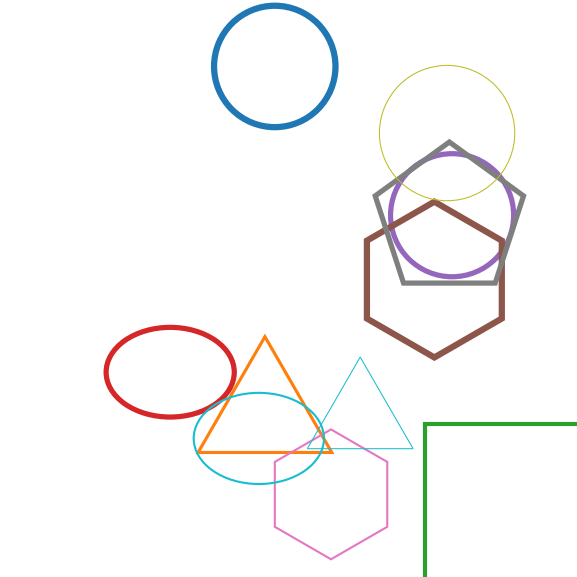[{"shape": "circle", "thickness": 3, "radius": 0.53, "center": [0.476, 0.884]}, {"shape": "triangle", "thickness": 1.5, "radius": 0.67, "center": [0.459, 0.282]}, {"shape": "square", "thickness": 2, "radius": 0.75, "center": [0.885, 0.115]}, {"shape": "oval", "thickness": 2.5, "radius": 0.55, "center": [0.295, 0.355]}, {"shape": "circle", "thickness": 2.5, "radius": 0.53, "center": [0.783, 0.626]}, {"shape": "hexagon", "thickness": 3, "radius": 0.67, "center": [0.752, 0.515]}, {"shape": "hexagon", "thickness": 1, "radius": 0.56, "center": [0.573, 0.143]}, {"shape": "pentagon", "thickness": 2.5, "radius": 0.68, "center": [0.778, 0.618]}, {"shape": "circle", "thickness": 0.5, "radius": 0.59, "center": [0.774, 0.769]}, {"shape": "triangle", "thickness": 0.5, "radius": 0.53, "center": [0.624, 0.275]}, {"shape": "oval", "thickness": 1, "radius": 0.56, "center": [0.448, 0.24]}]